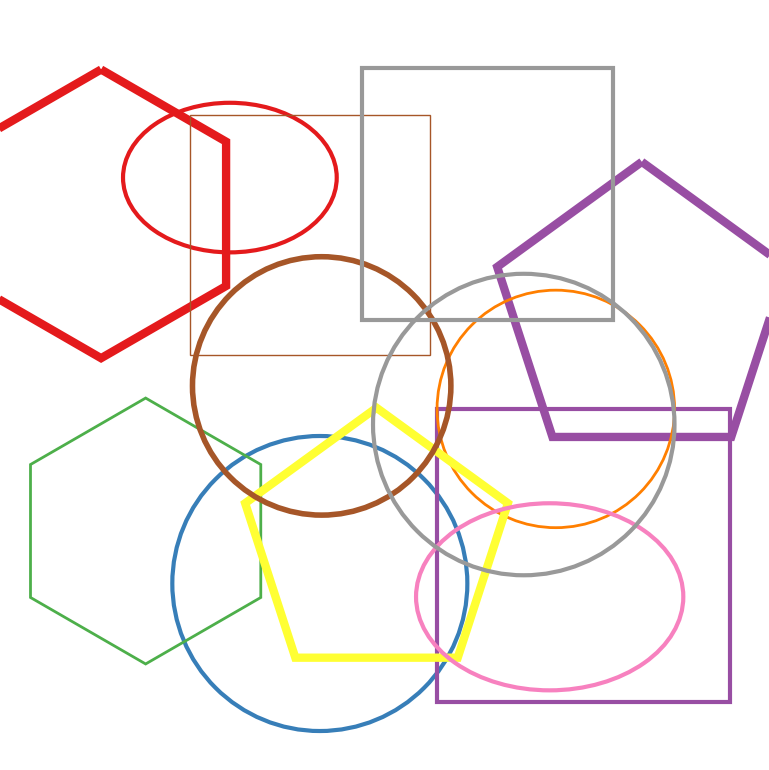[{"shape": "hexagon", "thickness": 3, "radius": 0.94, "center": [0.131, 0.722]}, {"shape": "oval", "thickness": 1.5, "radius": 0.69, "center": [0.299, 0.769]}, {"shape": "circle", "thickness": 1.5, "radius": 0.96, "center": [0.415, 0.242]}, {"shape": "hexagon", "thickness": 1, "radius": 0.86, "center": [0.189, 0.31]}, {"shape": "square", "thickness": 1.5, "radius": 0.95, "center": [0.758, 0.279]}, {"shape": "pentagon", "thickness": 3, "radius": 0.99, "center": [0.834, 0.592]}, {"shape": "circle", "thickness": 1, "radius": 0.77, "center": [0.722, 0.469]}, {"shape": "pentagon", "thickness": 3, "radius": 0.9, "center": [0.489, 0.291]}, {"shape": "square", "thickness": 0.5, "radius": 0.78, "center": [0.403, 0.695]}, {"shape": "circle", "thickness": 2, "radius": 0.84, "center": [0.418, 0.499]}, {"shape": "oval", "thickness": 1.5, "radius": 0.87, "center": [0.714, 0.225]}, {"shape": "circle", "thickness": 1.5, "radius": 0.98, "center": [0.68, 0.449]}, {"shape": "square", "thickness": 1.5, "radius": 0.82, "center": [0.633, 0.748]}]